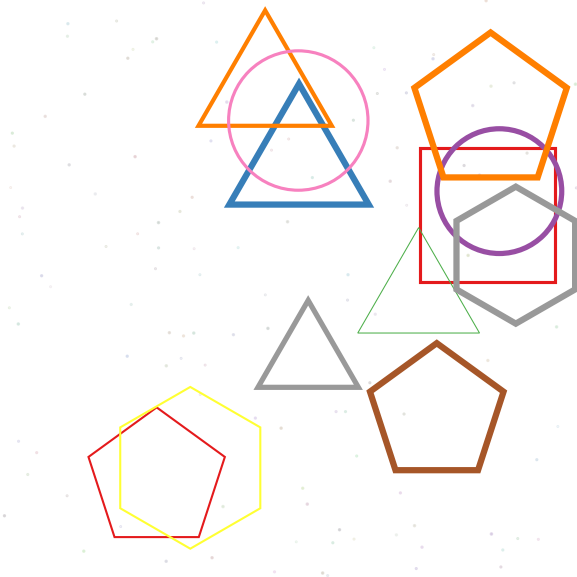[{"shape": "square", "thickness": 1.5, "radius": 0.58, "center": [0.844, 0.627]}, {"shape": "pentagon", "thickness": 1, "radius": 0.62, "center": [0.271, 0.17]}, {"shape": "triangle", "thickness": 3, "radius": 0.7, "center": [0.518, 0.715]}, {"shape": "triangle", "thickness": 0.5, "radius": 0.61, "center": [0.725, 0.483]}, {"shape": "circle", "thickness": 2.5, "radius": 0.54, "center": [0.865, 0.668]}, {"shape": "triangle", "thickness": 2, "radius": 0.67, "center": [0.459, 0.848]}, {"shape": "pentagon", "thickness": 3, "radius": 0.69, "center": [0.85, 0.804]}, {"shape": "hexagon", "thickness": 1, "radius": 0.7, "center": [0.329, 0.189]}, {"shape": "pentagon", "thickness": 3, "radius": 0.61, "center": [0.756, 0.283]}, {"shape": "circle", "thickness": 1.5, "radius": 0.6, "center": [0.517, 0.79]}, {"shape": "hexagon", "thickness": 3, "radius": 0.59, "center": [0.893, 0.557]}, {"shape": "triangle", "thickness": 2.5, "radius": 0.5, "center": [0.534, 0.379]}]